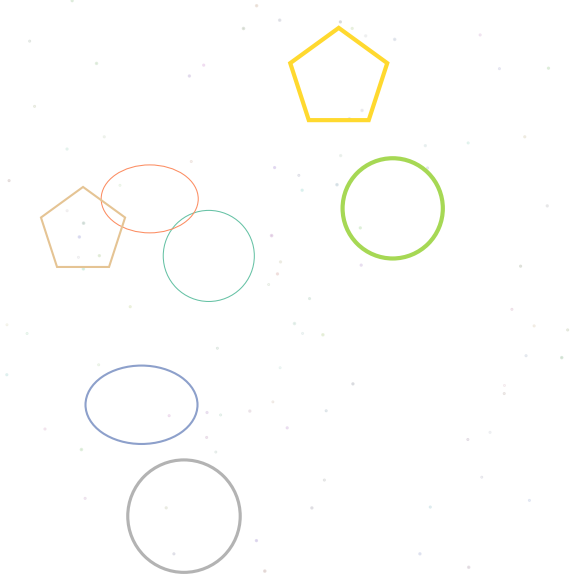[{"shape": "circle", "thickness": 0.5, "radius": 0.39, "center": [0.362, 0.556]}, {"shape": "oval", "thickness": 0.5, "radius": 0.42, "center": [0.259, 0.655]}, {"shape": "oval", "thickness": 1, "radius": 0.48, "center": [0.245, 0.298]}, {"shape": "circle", "thickness": 2, "radius": 0.43, "center": [0.68, 0.638]}, {"shape": "pentagon", "thickness": 2, "radius": 0.44, "center": [0.587, 0.863]}, {"shape": "pentagon", "thickness": 1, "radius": 0.38, "center": [0.144, 0.599]}, {"shape": "circle", "thickness": 1.5, "radius": 0.49, "center": [0.319, 0.105]}]